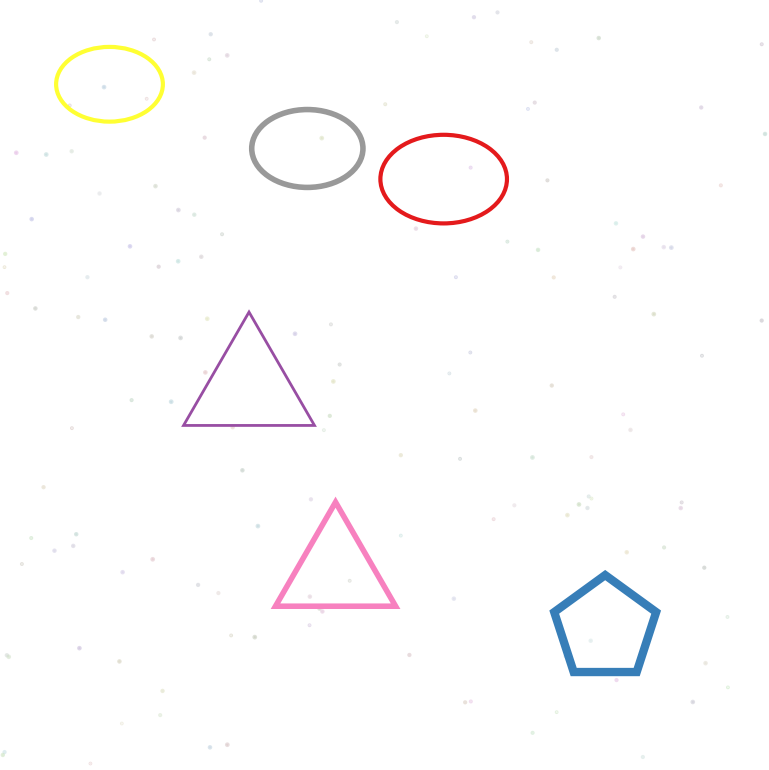[{"shape": "oval", "thickness": 1.5, "radius": 0.41, "center": [0.576, 0.767]}, {"shape": "pentagon", "thickness": 3, "radius": 0.35, "center": [0.786, 0.184]}, {"shape": "triangle", "thickness": 1, "radius": 0.49, "center": [0.323, 0.497]}, {"shape": "oval", "thickness": 1.5, "radius": 0.35, "center": [0.142, 0.891]}, {"shape": "triangle", "thickness": 2, "radius": 0.45, "center": [0.436, 0.258]}, {"shape": "oval", "thickness": 2, "radius": 0.36, "center": [0.399, 0.807]}]